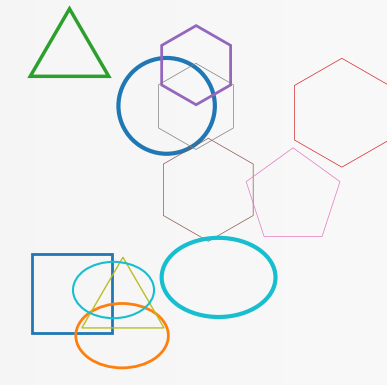[{"shape": "circle", "thickness": 3, "radius": 0.62, "center": [0.43, 0.725]}, {"shape": "square", "thickness": 2, "radius": 0.52, "center": [0.185, 0.238]}, {"shape": "oval", "thickness": 2, "radius": 0.6, "center": [0.315, 0.128]}, {"shape": "triangle", "thickness": 2.5, "radius": 0.58, "center": [0.179, 0.86]}, {"shape": "hexagon", "thickness": 0.5, "radius": 0.71, "center": [0.882, 0.707]}, {"shape": "hexagon", "thickness": 2, "radius": 0.51, "center": [0.506, 0.831]}, {"shape": "hexagon", "thickness": 0.5, "radius": 0.67, "center": [0.538, 0.507]}, {"shape": "pentagon", "thickness": 0.5, "radius": 0.64, "center": [0.756, 0.489]}, {"shape": "hexagon", "thickness": 0.5, "radius": 0.56, "center": [0.506, 0.724]}, {"shape": "triangle", "thickness": 1, "radius": 0.61, "center": [0.317, 0.209]}, {"shape": "oval", "thickness": 1.5, "radius": 0.52, "center": [0.293, 0.247]}, {"shape": "oval", "thickness": 3, "radius": 0.73, "center": [0.564, 0.279]}]